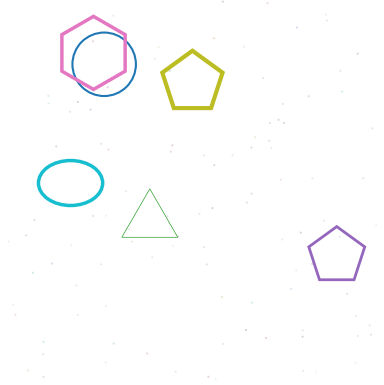[{"shape": "circle", "thickness": 1.5, "radius": 0.41, "center": [0.271, 0.833]}, {"shape": "triangle", "thickness": 0.5, "radius": 0.42, "center": [0.389, 0.426]}, {"shape": "pentagon", "thickness": 2, "radius": 0.38, "center": [0.875, 0.335]}, {"shape": "hexagon", "thickness": 2.5, "radius": 0.47, "center": [0.243, 0.863]}, {"shape": "pentagon", "thickness": 3, "radius": 0.41, "center": [0.5, 0.786]}, {"shape": "oval", "thickness": 2.5, "radius": 0.42, "center": [0.183, 0.525]}]